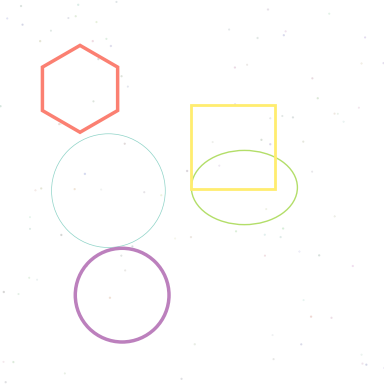[{"shape": "circle", "thickness": 0.5, "radius": 0.74, "center": [0.282, 0.505]}, {"shape": "hexagon", "thickness": 2.5, "radius": 0.56, "center": [0.208, 0.769]}, {"shape": "oval", "thickness": 1, "radius": 0.69, "center": [0.635, 0.513]}, {"shape": "circle", "thickness": 2.5, "radius": 0.61, "center": [0.317, 0.233]}, {"shape": "square", "thickness": 2, "radius": 0.55, "center": [0.605, 0.619]}]